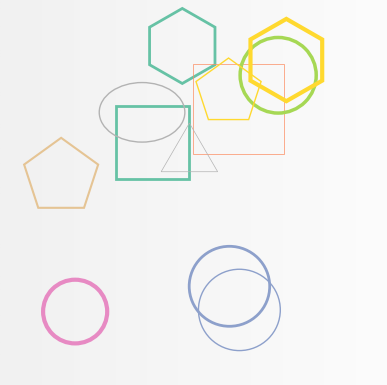[{"shape": "square", "thickness": 2, "radius": 0.47, "center": [0.393, 0.629]}, {"shape": "hexagon", "thickness": 2, "radius": 0.49, "center": [0.47, 0.881]}, {"shape": "square", "thickness": 0.5, "radius": 0.59, "center": [0.616, 0.718]}, {"shape": "circle", "thickness": 1, "radius": 0.53, "center": [0.618, 0.195]}, {"shape": "circle", "thickness": 2, "radius": 0.52, "center": [0.592, 0.256]}, {"shape": "circle", "thickness": 3, "radius": 0.41, "center": [0.194, 0.191]}, {"shape": "circle", "thickness": 2.5, "radius": 0.49, "center": [0.718, 0.804]}, {"shape": "hexagon", "thickness": 3, "radius": 0.53, "center": [0.739, 0.844]}, {"shape": "pentagon", "thickness": 1, "radius": 0.44, "center": [0.59, 0.761]}, {"shape": "pentagon", "thickness": 1.5, "radius": 0.5, "center": [0.158, 0.542]}, {"shape": "triangle", "thickness": 0.5, "radius": 0.42, "center": [0.489, 0.596]}, {"shape": "oval", "thickness": 1, "radius": 0.55, "center": [0.367, 0.708]}]